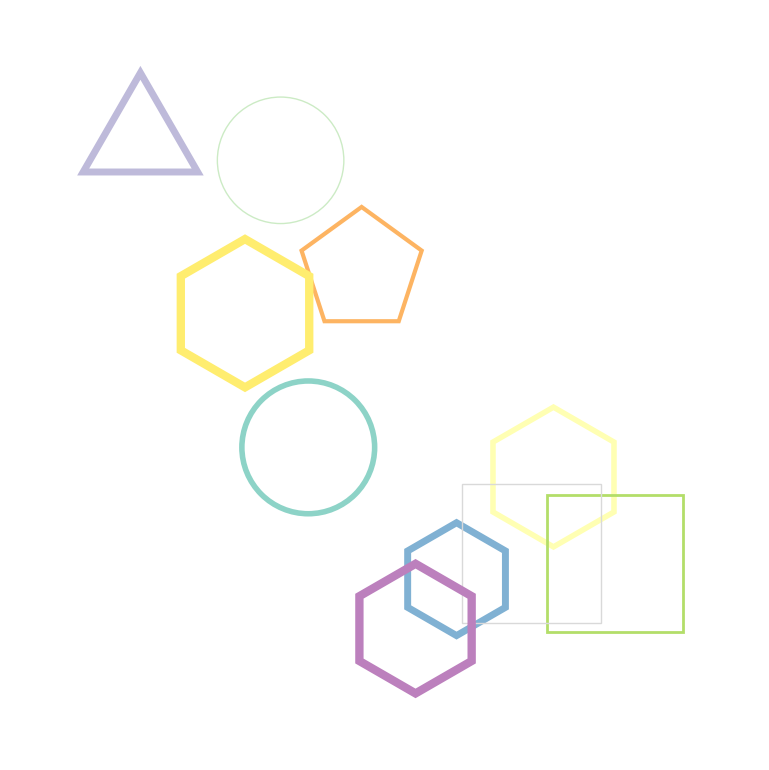[{"shape": "circle", "thickness": 2, "radius": 0.43, "center": [0.4, 0.419]}, {"shape": "hexagon", "thickness": 2, "radius": 0.45, "center": [0.719, 0.38]}, {"shape": "triangle", "thickness": 2.5, "radius": 0.43, "center": [0.182, 0.82]}, {"shape": "hexagon", "thickness": 2.5, "radius": 0.37, "center": [0.593, 0.248]}, {"shape": "pentagon", "thickness": 1.5, "radius": 0.41, "center": [0.47, 0.649]}, {"shape": "square", "thickness": 1, "radius": 0.44, "center": [0.799, 0.268]}, {"shape": "square", "thickness": 0.5, "radius": 0.45, "center": [0.69, 0.281]}, {"shape": "hexagon", "thickness": 3, "radius": 0.42, "center": [0.54, 0.184]}, {"shape": "circle", "thickness": 0.5, "radius": 0.41, "center": [0.364, 0.792]}, {"shape": "hexagon", "thickness": 3, "radius": 0.48, "center": [0.318, 0.593]}]